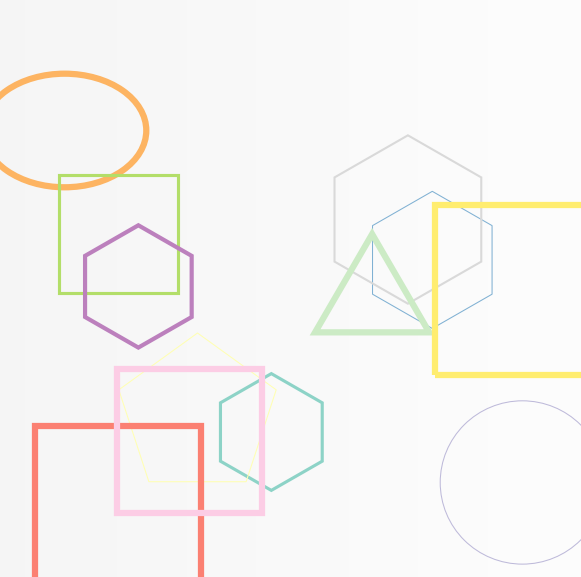[{"shape": "hexagon", "thickness": 1.5, "radius": 0.51, "center": [0.467, 0.251]}, {"shape": "pentagon", "thickness": 0.5, "radius": 0.71, "center": [0.34, 0.28]}, {"shape": "circle", "thickness": 0.5, "radius": 0.71, "center": [0.899, 0.164]}, {"shape": "square", "thickness": 3, "radius": 0.71, "center": [0.203, 0.12]}, {"shape": "hexagon", "thickness": 0.5, "radius": 0.59, "center": [0.744, 0.549]}, {"shape": "oval", "thickness": 3, "radius": 0.7, "center": [0.111, 0.773]}, {"shape": "square", "thickness": 1.5, "radius": 0.51, "center": [0.204, 0.594]}, {"shape": "square", "thickness": 3, "radius": 0.62, "center": [0.326, 0.235]}, {"shape": "hexagon", "thickness": 1, "radius": 0.73, "center": [0.702, 0.619]}, {"shape": "hexagon", "thickness": 2, "radius": 0.53, "center": [0.238, 0.503]}, {"shape": "triangle", "thickness": 3, "radius": 0.57, "center": [0.64, 0.48]}, {"shape": "square", "thickness": 3, "radius": 0.74, "center": [0.895, 0.497]}]